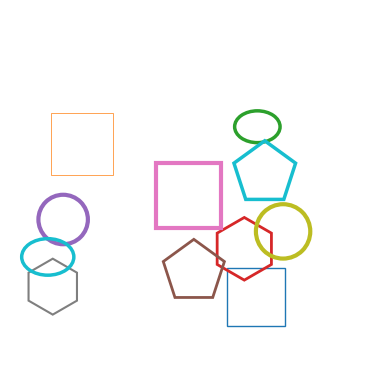[{"shape": "square", "thickness": 1, "radius": 0.38, "center": [0.666, 0.228]}, {"shape": "square", "thickness": 0.5, "radius": 0.4, "center": [0.214, 0.625]}, {"shape": "oval", "thickness": 2.5, "radius": 0.3, "center": [0.668, 0.671]}, {"shape": "hexagon", "thickness": 2, "radius": 0.41, "center": [0.635, 0.354]}, {"shape": "circle", "thickness": 3, "radius": 0.32, "center": [0.164, 0.43]}, {"shape": "pentagon", "thickness": 2, "radius": 0.42, "center": [0.503, 0.295]}, {"shape": "square", "thickness": 3, "radius": 0.42, "center": [0.489, 0.492]}, {"shape": "hexagon", "thickness": 1.5, "radius": 0.36, "center": [0.137, 0.255]}, {"shape": "circle", "thickness": 3, "radius": 0.35, "center": [0.735, 0.399]}, {"shape": "oval", "thickness": 2.5, "radius": 0.34, "center": [0.124, 0.333]}, {"shape": "pentagon", "thickness": 2.5, "radius": 0.42, "center": [0.688, 0.55]}]